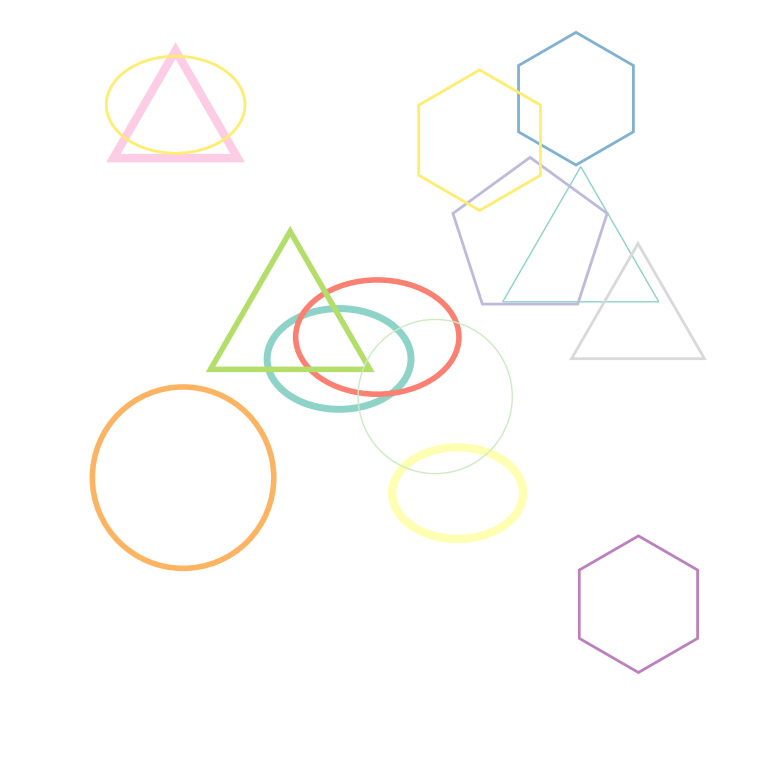[{"shape": "triangle", "thickness": 0.5, "radius": 0.59, "center": [0.754, 0.667]}, {"shape": "oval", "thickness": 2.5, "radius": 0.47, "center": [0.44, 0.534]}, {"shape": "oval", "thickness": 3, "radius": 0.42, "center": [0.594, 0.36]}, {"shape": "pentagon", "thickness": 1, "radius": 0.53, "center": [0.688, 0.69]}, {"shape": "oval", "thickness": 2, "radius": 0.53, "center": [0.49, 0.562]}, {"shape": "hexagon", "thickness": 1, "radius": 0.43, "center": [0.748, 0.872]}, {"shape": "circle", "thickness": 2, "radius": 0.59, "center": [0.238, 0.38]}, {"shape": "triangle", "thickness": 2, "radius": 0.6, "center": [0.377, 0.58]}, {"shape": "triangle", "thickness": 3, "radius": 0.47, "center": [0.228, 0.841]}, {"shape": "triangle", "thickness": 1, "radius": 0.5, "center": [0.829, 0.584]}, {"shape": "hexagon", "thickness": 1, "radius": 0.44, "center": [0.829, 0.215]}, {"shape": "circle", "thickness": 0.5, "radius": 0.5, "center": [0.565, 0.485]}, {"shape": "hexagon", "thickness": 1, "radius": 0.46, "center": [0.623, 0.818]}, {"shape": "oval", "thickness": 1, "radius": 0.45, "center": [0.228, 0.864]}]